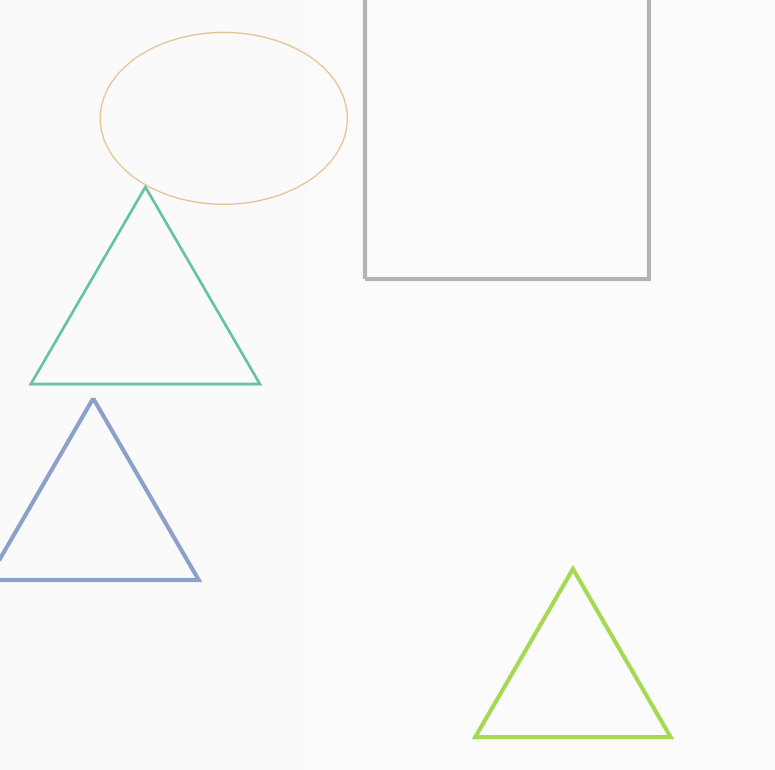[{"shape": "triangle", "thickness": 1, "radius": 0.85, "center": [0.188, 0.587]}, {"shape": "triangle", "thickness": 1.5, "radius": 0.79, "center": [0.12, 0.325]}, {"shape": "triangle", "thickness": 1.5, "radius": 0.73, "center": [0.739, 0.115]}, {"shape": "oval", "thickness": 0.5, "radius": 0.8, "center": [0.289, 0.846]}, {"shape": "square", "thickness": 1.5, "radius": 0.92, "center": [0.654, 0.822]}]